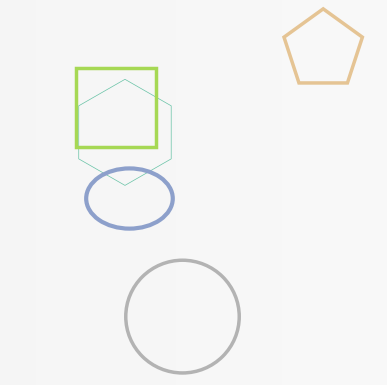[{"shape": "hexagon", "thickness": 0.5, "radius": 0.69, "center": [0.323, 0.656]}, {"shape": "oval", "thickness": 3, "radius": 0.56, "center": [0.334, 0.484]}, {"shape": "square", "thickness": 2.5, "radius": 0.51, "center": [0.299, 0.721]}, {"shape": "pentagon", "thickness": 2.5, "radius": 0.53, "center": [0.834, 0.871]}, {"shape": "circle", "thickness": 2.5, "radius": 0.73, "center": [0.471, 0.178]}]